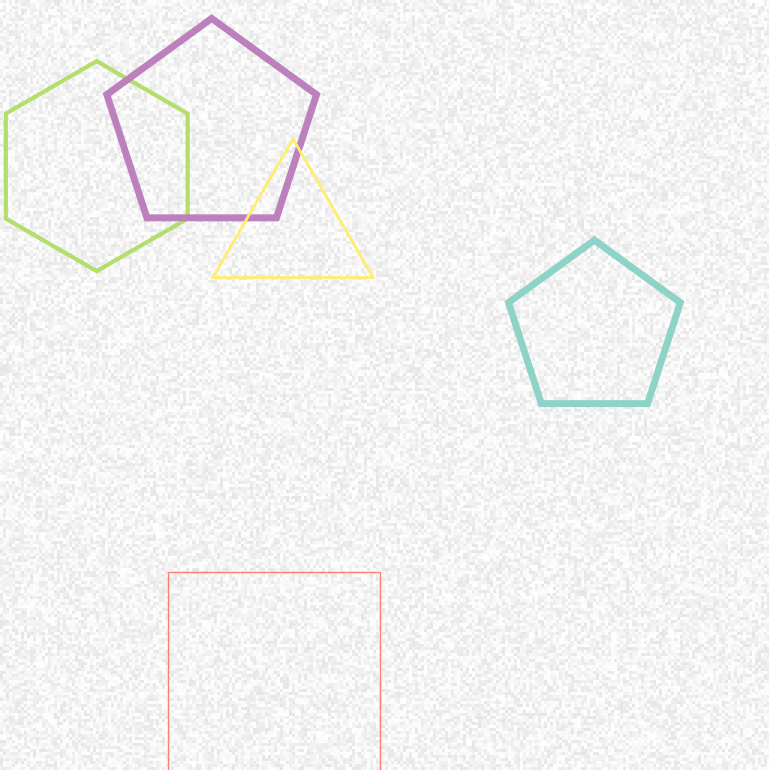[{"shape": "pentagon", "thickness": 2.5, "radius": 0.59, "center": [0.772, 0.571]}, {"shape": "square", "thickness": 0.5, "radius": 0.69, "center": [0.356, 0.119]}, {"shape": "hexagon", "thickness": 1.5, "radius": 0.68, "center": [0.126, 0.784]}, {"shape": "pentagon", "thickness": 2.5, "radius": 0.72, "center": [0.275, 0.833]}, {"shape": "triangle", "thickness": 1, "radius": 0.6, "center": [0.381, 0.7]}]